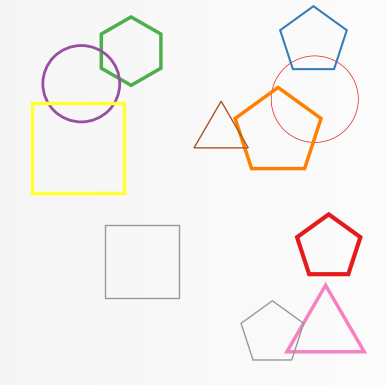[{"shape": "circle", "thickness": 0.5, "radius": 0.56, "center": [0.812, 0.742]}, {"shape": "pentagon", "thickness": 3, "radius": 0.43, "center": [0.848, 0.357]}, {"shape": "pentagon", "thickness": 1.5, "radius": 0.45, "center": [0.809, 0.894]}, {"shape": "hexagon", "thickness": 2.5, "radius": 0.44, "center": [0.338, 0.867]}, {"shape": "circle", "thickness": 2, "radius": 0.5, "center": [0.21, 0.783]}, {"shape": "pentagon", "thickness": 2.5, "radius": 0.58, "center": [0.718, 0.656]}, {"shape": "square", "thickness": 2.5, "radius": 0.59, "center": [0.201, 0.616]}, {"shape": "triangle", "thickness": 1, "radius": 0.4, "center": [0.571, 0.656]}, {"shape": "triangle", "thickness": 2.5, "radius": 0.58, "center": [0.84, 0.144]}, {"shape": "square", "thickness": 1, "radius": 0.47, "center": [0.367, 0.321]}, {"shape": "pentagon", "thickness": 1, "radius": 0.42, "center": [0.703, 0.134]}]